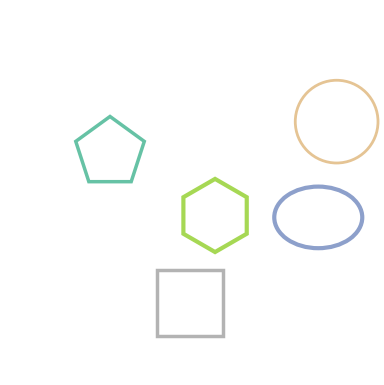[{"shape": "pentagon", "thickness": 2.5, "radius": 0.47, "center": [0.286, 0.604]}, {"shape": "oval", "thickness": 3, "radius": 0.57, "center": [0.827, 0.435]}, {"shape": "hexagon", "thickness": 3, "radius": 0.47, "center": [0.559, 0.44]}, {"shape": "circle", "thickness": 2, "radius": 0.54, "center": [0.874, 0.684]}, {"shape": "square", "thickness": 2.5, "radius": 0.43, "center": [0.493, 0.213]}]